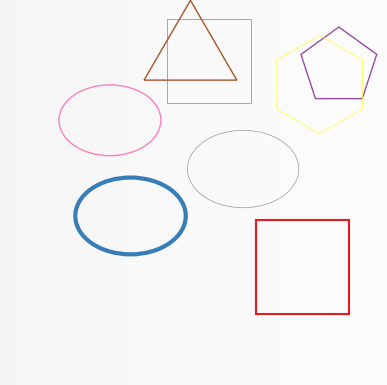[{"shape": "square", "thickness": 1.5, "radius": 0.61, "center": [0.781, 0.307]}, {"shape": "oval", "thickness": 3, "radius": 0.71, "center": [0.337, 0.439]}, {"shape": "square", "thickness": 0.5, "radius": 0.55, "center": [0.54, 0.843]}, {"shape": "pentagon", "thickness": 1, "radius": 0.51, "center": [0.874, 0.827]}, {"shape": "hexagon", "thickness": 0.5, "radius": 0.64, "center": [0.825, 0.781]}, {"shape": "triangle", "thickness": 1, "radius": 0.69, "center": [0.491, 0.861]}, {"shape": "oval", "thickness": 1, "radius": 0.66, "center": [0.284, 0.688]}, {"shape": "oval", "thickness": 0.5, "radius": 0.72, "center": [0.627, 0.561]}]